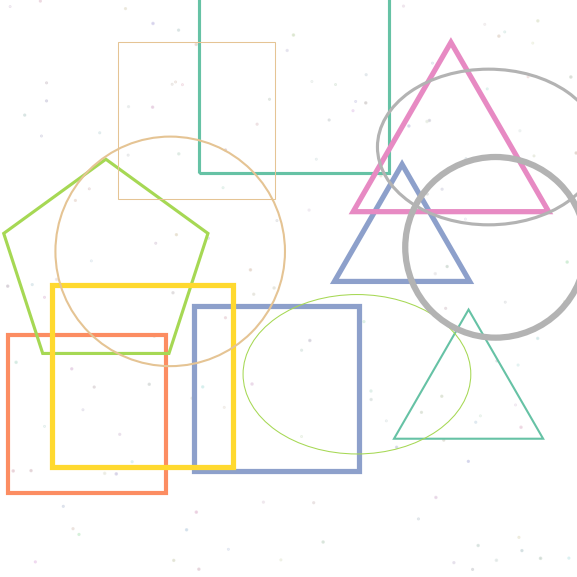[{"shape": "triangle", "thickness": 1, "radius": 0.75, "center": [0.811, 0.314]}, {"shape": "square", "thickness": 1.5, "radius": 0.82, "center": [0.509, 0.864]}, {"shape": "square", "thickness": 2, "radius": 0.68, "center": [0.151, 0.282]}, {"shape": "triangle", "thickness": 2.5, "radius": 0.68, "center": [0.696, 0.579]}, {"shape": "square", "thickness": 2.5, "radius": 0.72, "center": [0.479, 0.326]}, {"shape": "triangle", "thickness": 2.5, "radius": 0.98, "center": [0.781, 0.73]}, {"shape": "oval", "thickness": 0.5, "radius": 0.99, "center": [0.618, 0.351]}, {"shape": "pentagon", "thickness": 1.5, "radius": 0.93, "center": [0.183, 0.538]}, {"shape": "square", "thickness": 2.5, "radius": 0.79, "center": [0.247, 0.348]}, {"shape": "circle", "thickness": 1, "radius": 0.99, "center": [0.295, 0.564]}, {"shape": "square", "thickness": 0.5, "radius": 0.68, "center": [0.341, 0.791]}, {"shape": "circle", "thickness": 3, "radius": 0.78, "center": [0.858, 0.571]}, {"shape": "oval", "thickness": 1.5, "radius": 0.96, "center": [0.846, 0.745]}]